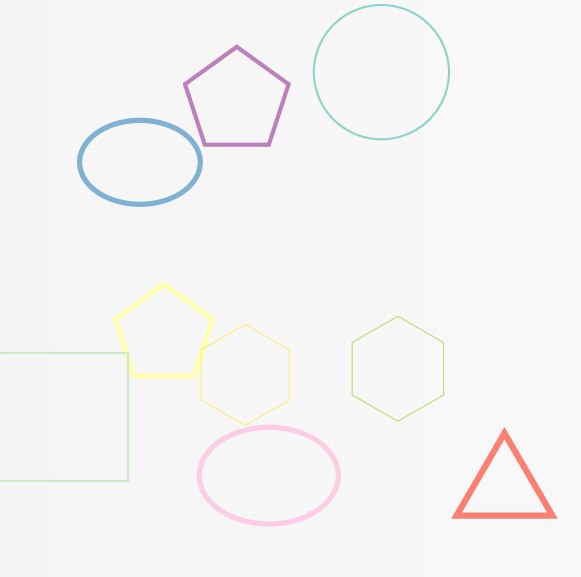[{"shape": "circle", "thickness": 1, "radius": 0.58, "center": [0.656, 0.874]}, {"shape": "pentagon", "thickness": 2.5, "radius": 0.44, "center": [0.282, 0.419]}, {"shape": "triangle", "thickness": 3, "radius": 0.48, "center": [0.868, 0.154]}, {"shape": "oval", "thickness": 2.5, "radius": 0.52, "center": [0.241, 0.718]}, {"shape": "hexagon", "thickness": 0.5, "radius": 0.45, "center": [0.685, 0.361]}, {"shape": "oval", "thickness": 2.5, "radius": 0.6, "center": [0.463, 0.175]}, {"shape": "pentagon", "thickness": 2, "radius": 0.47, "center": [0.407, 0.824]}, {"shape": "square", "thickness": 1, "radius": 0.56, "center": [0.11, 0.277]}, {"shape": "hexagon", "thickness": 0.5, "radius": 0.44, "center": [0.422, 0.35]}]